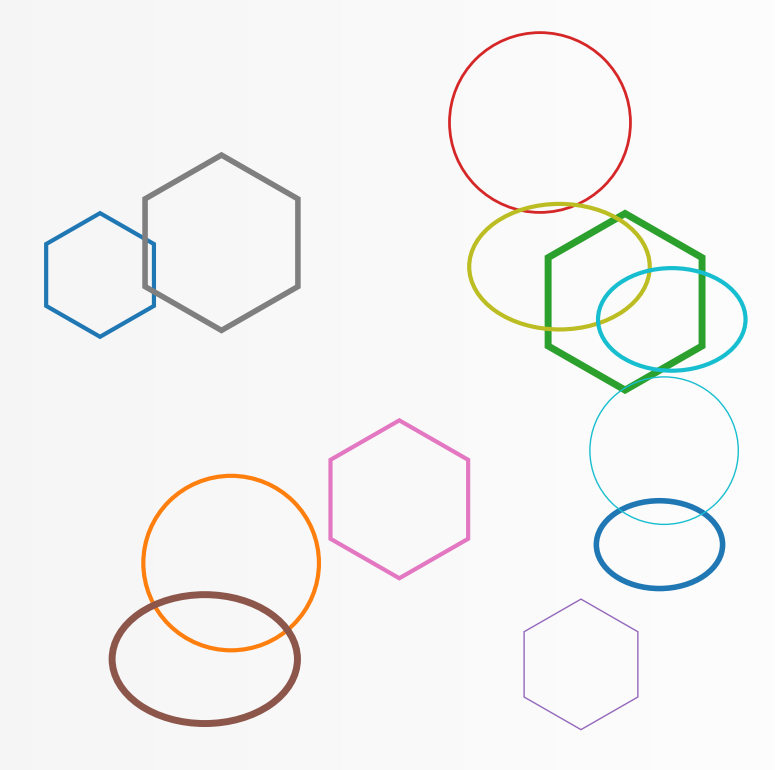[{"shape": "oval", "thickness": 2, "radius": 0.41, "center": [0.851, 0.293]}, {"shape": "hexagon", "thickness": 1.5, "radius": 0.4, "center": [0.129, 0.643]}, {"shape": "circle", "thickness": 1.5, "radius": 0.57, "center": [0.298, 0.269]}, {"shape": "hexagon", "thickness": 2.5, "radius": 0.57, "center": [0.807, 0.608]}, {"shape": "circle", "thickness": 1, "radius": 0.58, "center": [0.697, 0.841]}, {"shape": "hexagon", "thickness": 0.5, "radius": 0.42, "center": [0.75, 0.137]}, {"shape": "oval", "thickness": 2.5, "radius": 0.6, "center": [0.264, 0.144]}, {"shape": "hexagon", "thickness": 1.5, "radius": 0.51, "center": [0.515, 0.352]}, {"shape": "hexagon", "thickness": 2, "radius": 0.57, "center": [0.286, 0.685]}, {"shape": "oval", "thickness": 1.5, "radius": 0.58, "center": [0.722, 0.654]}, {"shape": "oval", "thickness": 1.5, "radius": 0.48, "center": [0.867, 0.585]}, {"shape": "circle", "thickness": 0.5, "radius": 0.48, "center": [0.857, 0.415]}]